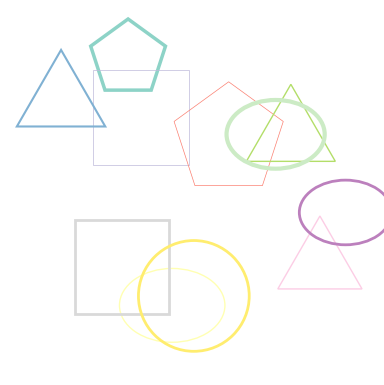[{"shape": "pentagon", "thickness": 2.5, "radius": 0.51, "center": [0.333, 0.849]}, {"shape": "oval", "thickness": 1, "radius": 0.68, "center": [0.447, 0.207]}, {"shape": "square", "thickness": 0.5, "radius": 0.62, "center": [0.366, 0.695]}, {"shape": "pentagon", "thickness": 0.5, "radius": 0.75, "center": [0.594, 0.638]}, {"shape": "triangle", "thickness": 1.5, "radius": 0.66, "center": [0.159, 0.738]}, {"shape": "triangle", "thickness": 1, "radius": 0.67, "center": [0.755, 0.648]}, {"shape": "triangle", "thickness": 1, "radius": 0.63, "center": [0.831, 0.313]}, {"shape": "square", "thickness": 2, "radius": 0.61, "center": [0.317, 0.306]}, {"shape": "oval", "thickness": 2, "radius": 0.6, "center": [0.897, 0.448]}, {"shape": "oval", "thickness": 3, "radius": 0.64, "center": [0.716, 0.651]}, {"shape": "circle", "thickness": 2, "radius": 0.72, "center": [0.503, 0.231]}]